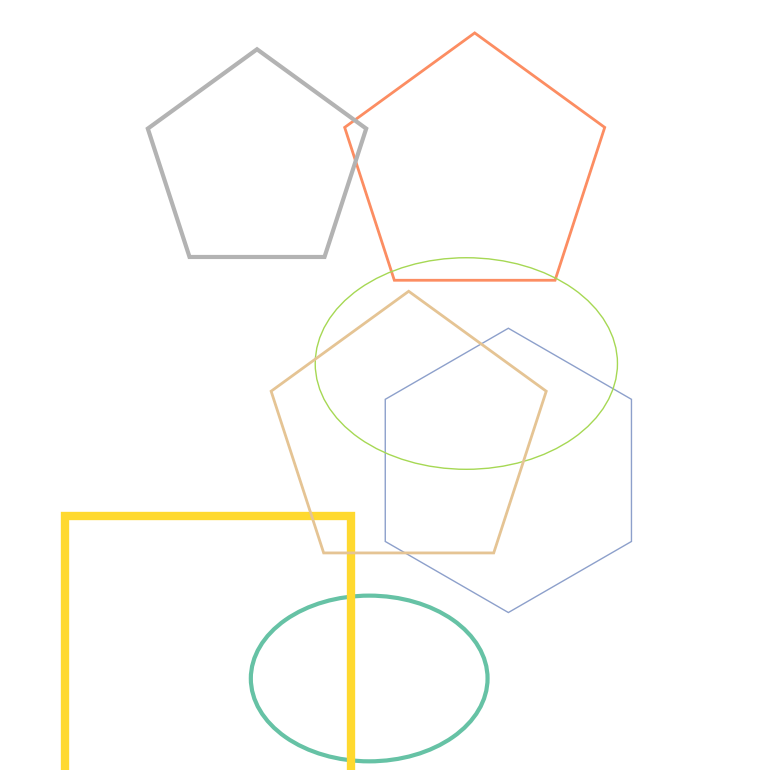[{"shape": "oval", "thickness": 1.5, "radius": 0.77, "center": [0.479, 0.119]}, {"shape": "pentagon", "thickness": 1, "radius": 0.89, "center": [0.616, 0.78]}, {"shape": "hexagon", "thickness": 0.5, "radius": 0.92, "center": [0.66, 0.389]}, {"shape": "oval", "thickness": 0.5, "radius": 0.98, "center": [0.606, 0.528]}, {"shape": "square", "thickness": 3, "radius": 0.93, "center": [0.27, 0.144]}, {"shape": "pentagon", "thickness": 1, "radius": 0.94, "center": [0.531, 0.434]}, {"shape": "pentagon", "thickness": 1.5, "radius": 0.75, "center": [0.334, 0.787]}]